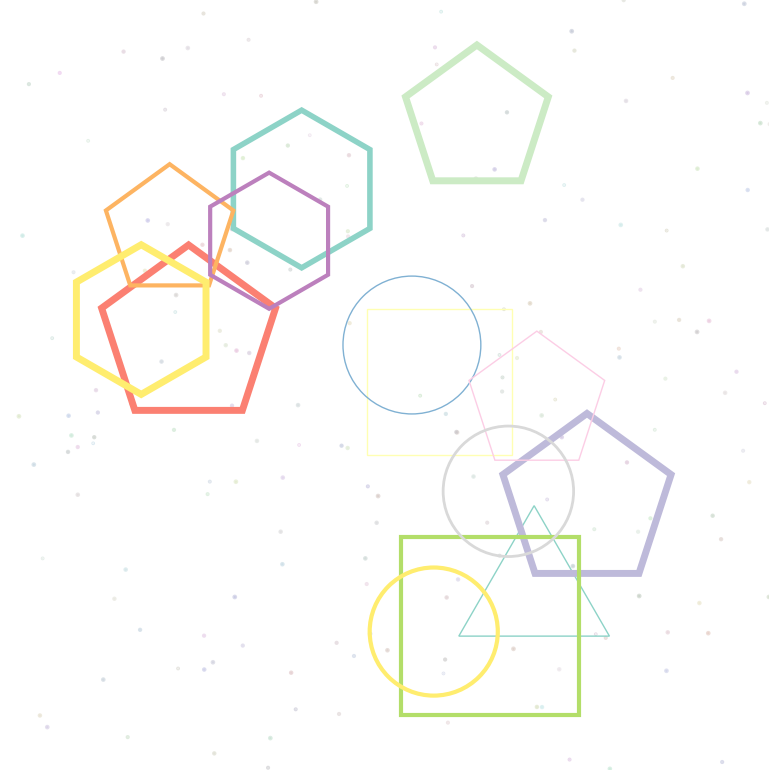[{"shape": "triangle", "thickness": 0.5, "radius": 0.56, "center": [0.694, 0.23]}, {"shape": "hexagon", "thickness": 2, "radius": 0.51, "center": [0.392, 0.755]}, {"shape": "square", "thickness": 0.5, "radius": 0.47, "center": [0.571, 0.504]}, {"shape": "pentagon", "thickness": 2.5, "radius": 0.57, "center": [0.762, 0.348]}, {"shape": "pentagon", "thickness": 2.5, "radius": 0.59, "center": [0.245, 0.563]}, {"shape": "circle", "thickness": 0.5, "radius": 0.45, "center": [0.535, 0.552]}, {"shape": "pentagon", "thickness": 1.5, "radius": 0.44, "center": [0.22, 0.7]}, {"shape": "square", "thickness": 1.5, "radius": 0.58, "center": [0.636, 0.187]}, {"shape": "pentagon", "thickness": 0.5, "radius": 0.46, "center": [0.697, 0.477]}, {"shape": "circle", "thickness": 1, "radius": 0.42, "center": [0.66, 0.362]}, {"shape": "hexagon", "thickness": 1.5, "radius": 0.44, "center": [0.35, 0.687]}, {"shape": "pentagon", "thickness": 2.5, "radius": 0.49, "center": [0.619, 0.844]}, {"shape": "hexagon", "thickness": 2.5, "radius": 0.49, "center": [0.183, 0.585]}, {"shape": "circle", "thickness": 1.5, "radius": 0.42, "center": [0.563, 0.18]}]